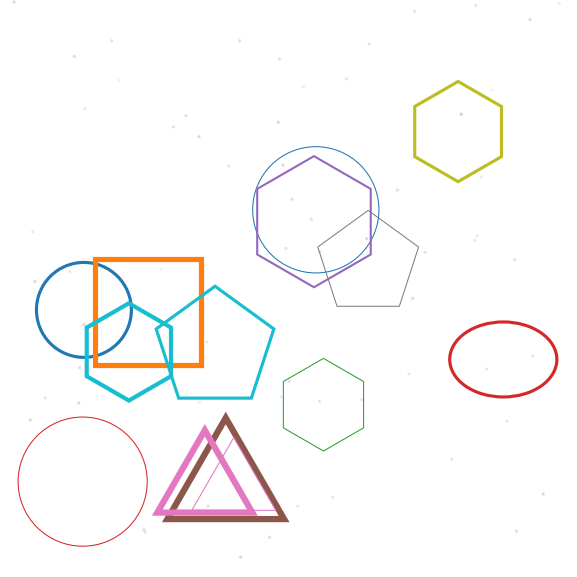[{"shape": "circle", "thickness": 1.5, "radius": 0.41, "center": [0.145, 0.463]}, {"shape": "circle", "thickness": 0.5, "radius": 0.55, "center": [0.547, 0.636]}, {"shape": "square", "thickness": 2.5, "radius": 0.46, "center": [0.256, 0.459]}, {"shape": "hexagon", "thickness": 0.5, "radius": 0.4, "center": [0.56, 0.298]}, {"shape": "oval", "thickness": 1.5, "radius": 0.46, "center": [0.872, 0.377]}, {"shape": "circle", "thickness": 0.5, "radius": 0.56, "center": [0.143, 0.165]}, {"shape": "hexagon", "thickness": 1, "radius": 0.57, "center": [0.544, 0.615]}, {"shape": "triangle", "thickness": 3, "radius": 0.58, "center": [0.391, 0.159]}, {"shape": "triangle", "thickness": 0.5, "radius": 0.42, "center": [0.405, 0.157]}, {"shape": "triangle", "thickness": 3, "radius": 0.48, "center": [0.355, 0.159]}, {"shape": "pentagon", "thickness": 0.5, "radius": 0.46, "center": [0.638, 0.543]}, {"shape": "hexagon", "thickness": 1.5, "radius": 0.43, "center": [0.793, 0.771]}, {"shape": "hexagon", "thickness": 2, "radius": 0.42, "center": [0.223, 0.39]}, {"shape": "pentagon", "thickness": 1.5, "radius": 0.54, "center": [0.372, 0.396]}]